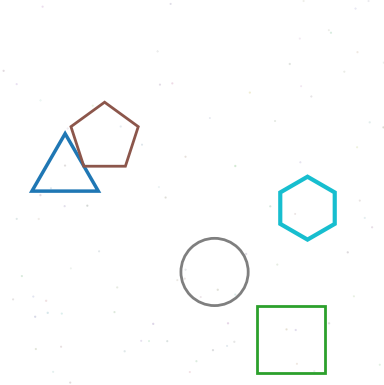[{"shape": "triangle", "thickness": 2.5, "radius": 0.5, "center": [0.169, 0.553]}, {"shape": "square", "thickness": 2, "radius": 0.44, "center": [0.756, 0.118]}, {"shape": "pentagon", "thickness": 2, "radius": 0.46, "center": [0.272, 0.643]}, {"shape": "circle", "thickness": 2, "radius": 0.44, "center": [0.557, 0.294]}, {"shape": "hexagon", "thickness": 3, "radius": 0.41, "center": [0.799, 0.459]}]